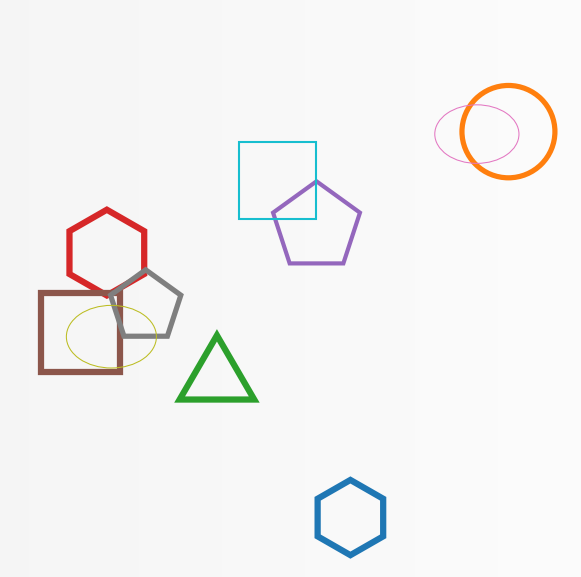[{"shape": "hexagon", "thickness": 3, "radius": 0.33, "center": [0.603, 0.103]}, {"shape": "circle", "thickness": 2.5, "radius": 0.4, "center": [0.875, 0.771]}, {"shape": "triangle", "thickness": 3, "radius": 0.37, "center": [0.373, 0.344]}, {"shape": "hexagon", "thickness": 3, "radius": 0.37, "center": [0.184, 0.562]}, {"shape": "pentagon", "thickness": 2, "radius": 0.39, "center": [0.545, 0.607]}, {"shape": "square", "thickness": 3, "radius": 0.34, "center": [0.138, 0.423]}, {"shape": "oval", "thickness": 0.5, "radius": 0.36, "center": [0.82, 0.767]}, {"shape": "pentagon", "thickness": 2.5, "radius": 0.32, "center": [0.251, 0.468]}, {"shape": "oval", "thickness": 0.5, "radius": 0.39, "center": [0.192, 0.416]}, {"shape": "square", "thickness": 1, "radius": 0.33, "center": [0.478, 0.687]}]